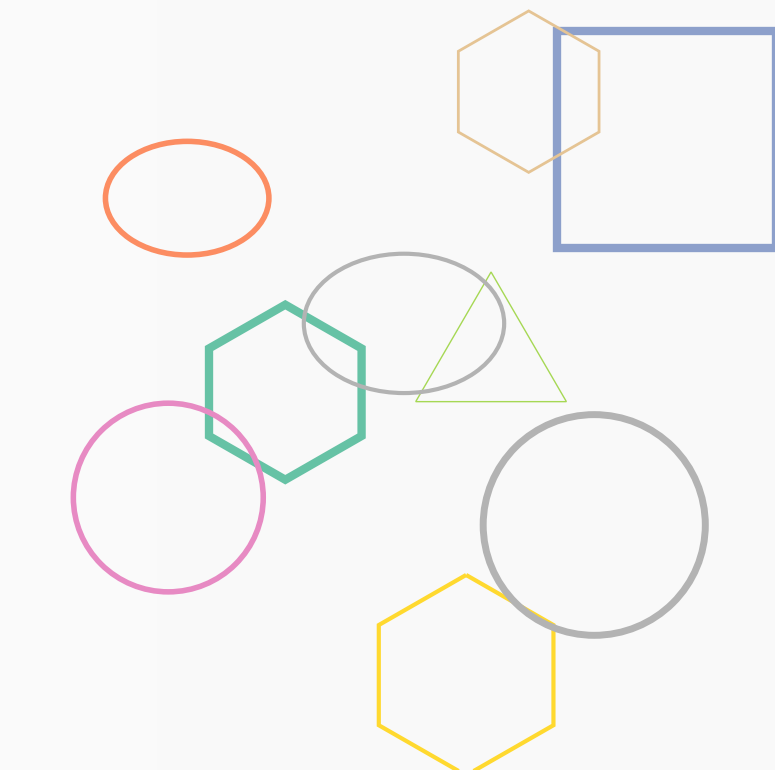[{"shape": "hexagon", "thickness": 3, "radius": 0.57, "center": [0.368, 0.491]}, {"shape": "oval", "thickness": 2, "radius": 0.53, "center": [0.242, 0.743]}, {"shape": "square", "thickness": 3, "radius": 0.7, "center": [0.86, 0.819]}, {"shape": "circle", "thickness": 2, "radius": 0.61, "center": [0.217, 0.354]}, {"shape": "triangle", "thickness": 0.5, "radius": 0.56, "center": [0.634, 0.535]}, {"shape": "hexagon", "thickness": 1.5, "radius": 0.65, "center": [0.601, 0.123]}, {"shape": "hexagon", "thickness": 1, "radius": 0.52, "center": [0.682, 0.881]}, {"shape": "oval", "thickness": 1.5, "radius": 0.65, "center": [0.521, 0.58]}, {"shape": "circle", "thickness": 2.5, "radius": 0.72, "center": [0.767, 0.318]}]